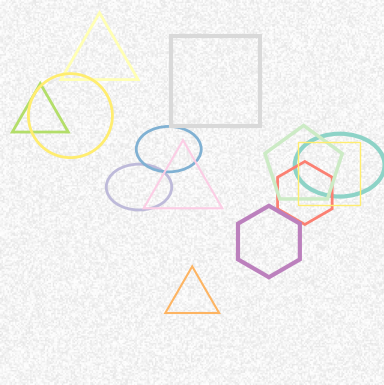[{"shape": "oval", "thickness": 3, "radius": 0.58, "center": [0.882, 0.571]}, {"shape": "triangle", "thickness": 2, "radius": 0.58, "center": [0.258, 0.851]}, {"shape": "oval", "thickness": 2, "radius": 0.43, "center": [0.361, 0.514]}, {"shape": "hexagon", "thickness": 2, "radius": 0.41, "center": [0.792, 0.499]}, {"shape": "oval", "thickness": 2, "radius": 0.42, "center": [0.438, 0.613]}, {"shape": "triangle", "thickness": 1.5, "radius": 0.4, "center": [0.499, 0.227]}, {"shape": "triangle", "thickness": 2, "radius": 0.42, "center": [0.105, 0.699]}, {"shape": "triangle", "thickness": 1.5, "radius": 0.59, "center": [0.475, 0.518]}, {"shape": "square", "thickness": 3, "radius": 0.58, "center": [0.56, 0.789]}, {"shape": "hexagon", "thickness": 3, "radius": 0.46, "center": [0.698, 0.373]}, {"shape": "pentagon", "thickness": 2.5, "radius": 0.53, "center": [0.789, 0.569]}, {"shape": "square", "thickness": 1, "radius": 0.41, "center": [0.855, 0.549]}, {"shape": "circle", "thickness": 2, "radius": 0.55, "center": [0.183, 0.7]}]